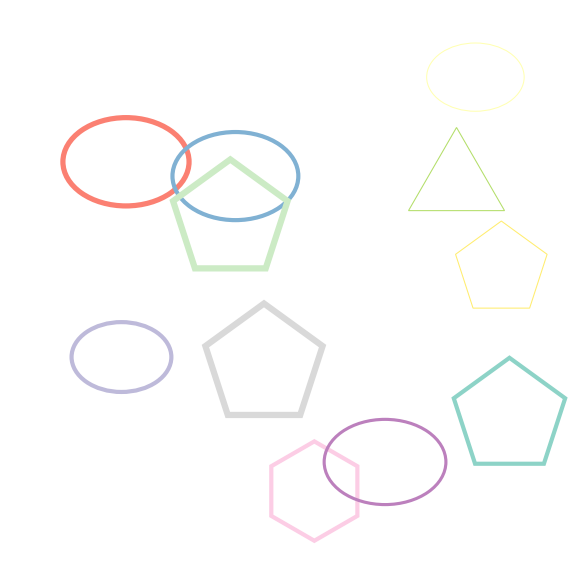[{"shape": "pentagon", "thickness": 2, "radius": 0.51, "center": [0.882, 0.278]}, {"shape": "oval", "thickness": 0.5, "radius": 0.42, "center": [0.823, 0.866]}, {"shape": "oval", "thickness": 2, "radius": 0.43, "center": [0.21, 0.381]}, {"shape": "oval", "thickness": 2.5, "radius": 0.55, "center": [0.218, 0.719]}, {"shape": "oval", "thickness": 2, "radius": 0.54, "center": [0.408, 0.694]}, {"shape": "triangle", "thickness": 0.5, "radius": 0.48, "center": [0.791, 0.682]}, {"shape": "hexagon", "thickness": 2, "radius": 0.43, "center": [0.544, 0.149]}, {"shape": "pentagon", "thickness": 3, "radius": 0.53, "center": [0.457, 0.367]}, {"shape": "oval", "thickness": 1.5, "radius": 0.53, "center": [0.667, 0.199]}, {"shape": "pentagon", "thickness": 3, "radius": 0.52, "center": [0.399, 0.619]}, {"shape": "pentagon", "thickness": 0.5, "radius": 0.42, "center": [0.868, 0.533]}]